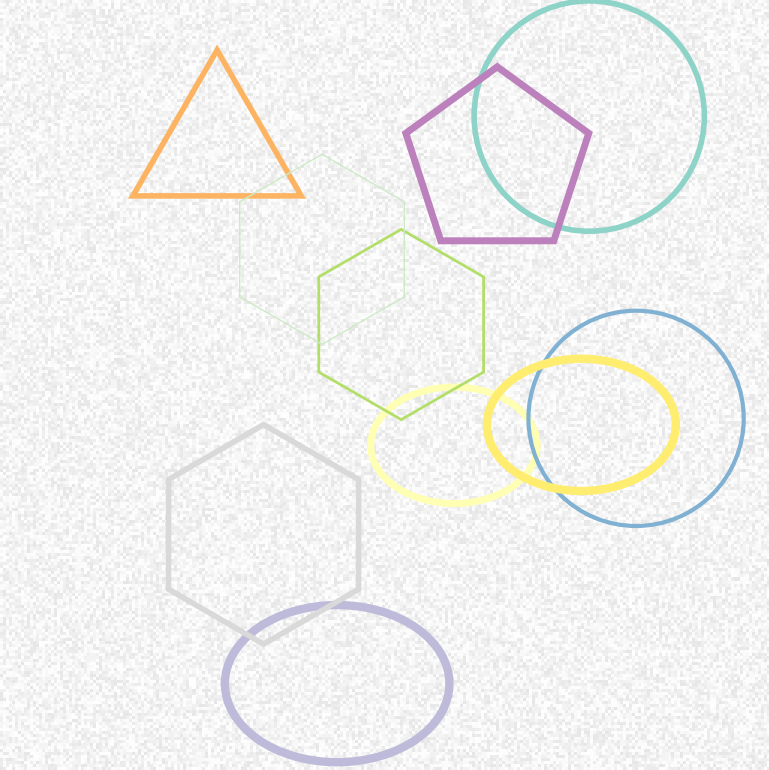[{"shape": "circle", "thickness": 2, "radius": 0.75, "center": [0.765, 0.849]}, {"shape": "oval", "thickness": 2.5, "radius": 0.54, "center": [0.59, 0.422]}, {"shape": "oval", "thickness": 3, "radius": 0.73, "center": [0.438, 0.112]}, {"shape": "circle", "thickness": 1.5, "radius": 0.7, "center": [0.826, 0.457]}, {"shape": "triangle", "thickness": 2, "radius": 0.63, "center": [0.282, 0.809]}, {"shape": "hexagon", "thickness": 1, "radius": 0.62, "center": [0.521, 0.579]}, {"shape": "hexagon", "thickness": 2, "radius": 0.71, "center": [0.342, 0.306]}, {"shape": "pentagon", "thickness": 2.5, "radius": 0.62, "center": [0.646, 0.788]}, {"shape": "hexagon", "thickness": 0.5, "radius": 0.62, "center": [0.418, 0.676]}, {"shape": "oval", "thickness": 3, "radius": 0.61, "center": [0.755, 0.448]}]